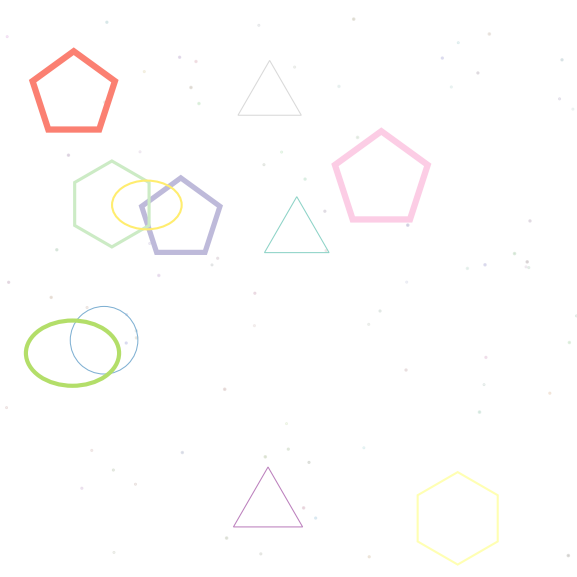[{"shape": "triangle", "thickness": 0.5, "radius": 0.32, "center": [0.514, 0.594]}, {"shape": "hexagon", "thickness": 1, "radius": 0.4, "center": [0.793, 0.102]}, {"shape": "pentagon", "thickness": 2.5, "radius": 0.36, "center": [0.313, 0.62]}, {"shape": "pentagon", "thickness": 3, "radius": 0.37, "center": [0.128, 0.835]}, {"shape": "circle", "thickness": 0.5, "radius": 0.29, "center": [0.18, 0.41]}, {"shape": "oval", "thickness": 2, "radius": 0.4, "center": [0.126, 0.388]}, {"shape": "pentagon", "thickness": 3, "radius": 0.42, "center": [0.66, 0.687]}, {"shape": "triangle", "thickness": 0.5, "radius": 0.32, "center": [0.467, 0.831]}, {"shape": "triangle", "thickness": 0.5, "radius": 0.35, "center": [0.464, 0.121]}, {"shape": "hexagon", "thickness": 1.5, "radius": 0.37, "center": [0.194, 0.646]}, {"shape": "oval", "thickness": 1, "radius": 0.3, "center": [0.254, 0.644]}]